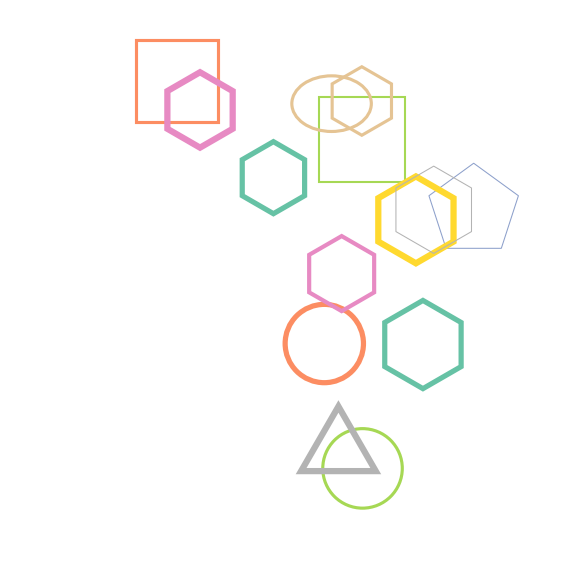[{"shape": "hexagon", "thickness": 2.5, "radius": 0.38, "center": [0.732, 0.403]}, {"shape": "hexagon", "thickness": 2.5, "radius": 0.31, "center": [0.473, 0.691]}, {"shape": "square", "thickness": 1.5, "radius": 0.36, "center": [0.307, 0.858]}, {"shape": "circle", "thickness": 2.5, "radius": 0.34, "center": [0.562, 0.404]}, {"shape": "pentagon", "thickness": 0.5, "radius": 0.41, "center": [0.82, 0.635]}, {"shape": "hexagon", "thickness": 3, "radius": 0.33, "center": [0.346, 0.809]}, {"shape": "hexagon", "thickness": 2, "radius": 0.32, "center": [0.592, 0.525]}, {"shape": "circle", "thickness": 1.5, "radius": 0.34, "center": [0.628, 0.188]}, {"shape": "square", "thickness": 1, "radius": 0.37, "center": [0.627, 0.758]}, {"shape": "hexagon", "thickness": 3, "radius": 0.38, "center": [0.72, 0.618]}, {"shape": "hexagon", "thickness": 1.5, "radius": 0.3, "center": [0.627, 0.824]}, {"shape": "oval", "thickness": 1.5, "radius": 0.34, "center": [0.574, 0.82]}, {"shape": "triangle", "thickness": 3, "radius": 0.37, "center": [0.586, 0.221]}, {"shape": "hexagon", "thickness": 0.5, "radius": 0.38, "center": [0.751, 0.636]}]